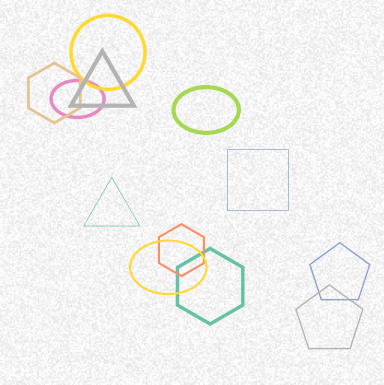[{"shape": "triangle", "thickness": 0.5, "radius": 0.42, "center": [0.29, 0.455]}, {"shape": "hexagon", "thickness": 2.5, "radius": 0.49, "center": [0.546, 0.257]}, {"shape": "hexagon", "thickness": 1.5, "radius": 0.34, "center": [0.471, 0.35]}, {"shape": "pentagon", "thickness": 1, "radius": 0.41, "center": [0.883, 0.288]}, {"shape": "square", "thickness": 0.5, "radius": 0.39, "center": [0.67, 0.534]}, {"shape": "oval", "thickness": 2.5, "radius": 0.34, "center": [0.201, 0.743]}, {"shape": "oval", "thickness": 3, "radius": 0.42, "center": [0.536, 0.714]}, {"shape": "circle", "thickness": 2.5, "radius": 0.48, "center": [0.281, 0.864]}, {"shape": "oval", "thickness": 1.5, "radius": 0.5, "center": [0.437, 0.306]}, {"shape": "hexagon", "thickness": 2, "radius": 0.39, "center": [0.141, 0.759]}, {"shape": "pentagon", "thickness": 1, "radius": 0.46, "center": [0.856, 0.169]}, {"shape": "triangle", "thickness": 3, "radius": 0.47, "center": [0.266, 0.773]}]